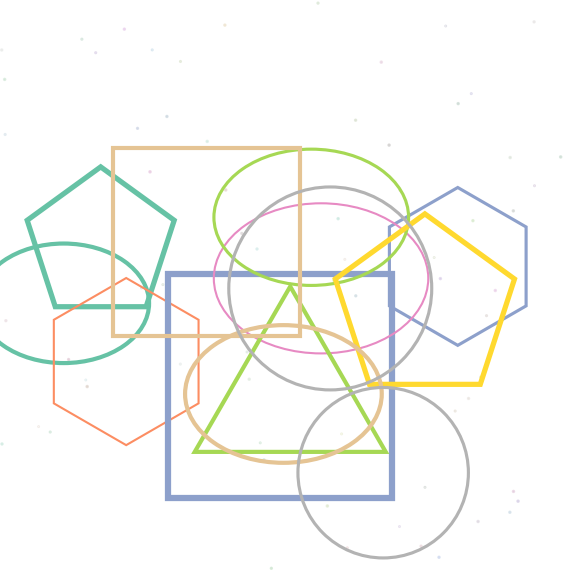[{"shape": "oval", "thickness": 2, "radius": 0.74, "center": [0.11, 0.474]}, {"shape": "pentagon", "thickness": 2.5, "radius": 0.67, "center": [0.174, 0.576]}, {"shape": "hexagon", "thickness": 1, "radius": 0.72, "center": [0.219, 0.373]}, {"shape": "square", "thickness": 3, "radius": 0.97, "center": [0.485, 0.33]}, {"shape": "hexagon", "thickness": 1.5, "radius": 0.68, "center": [0.793, 0.538]}, {"shape": "oval", "thickness": 1, "radius": 0.93, "center": [0.556, 0.517]}, {"shape": "triangle", "thickness": 2, "radius": 0.95, "center": [0.503, 0.312]}, {"shape": "oval", "thickness": 1.5, "radius": 0.84, "center": [0.539, 0.623]}, {"shape": "pentagon", "thickness": 2.5, "radius": 0.82, "center": [0.736, 0.466]}, {"shape": "oval", "thickness": 2, "radius": 0.85, "center": [0.491, 0.317]}, {"shape": "square", "thickness": 2, "radius": 0.81, "center": [0.357, 0.58]}, {"shape": "circle", "thickness": 1.5, "radius": 0.74, "center": [0.663, 0.181]}, {"shape": "circle", "thickness": 1.5, "radius": 0.88, "center": [0.572, 0.5]}]